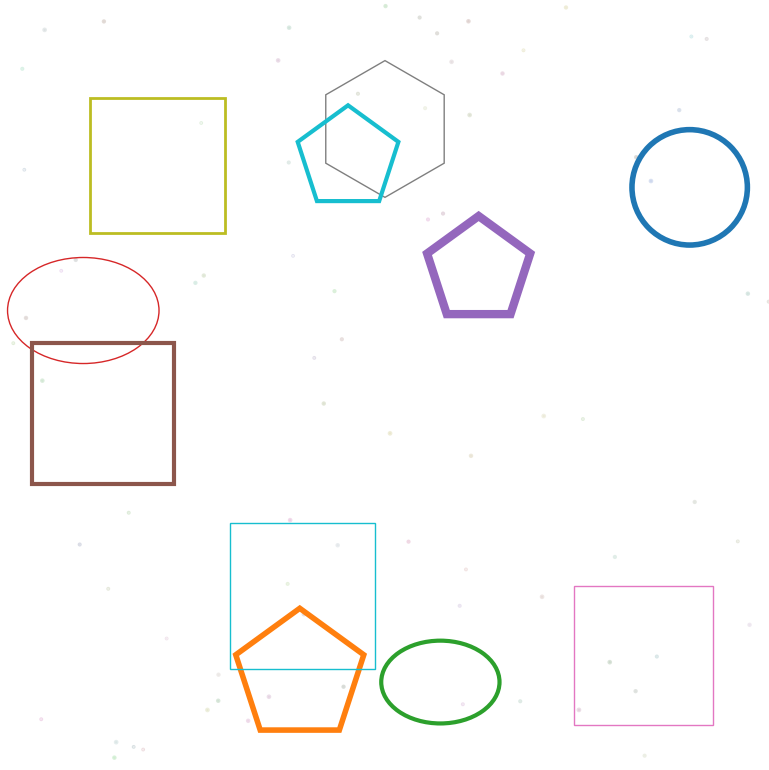[{"shape": "circle", "thickness": 2, "radius": 0.37, "center": [0.896, 0.757]}, {"shape": "pentagon", "thickness": 2, "radius": 0.44, "center": [0.389, 0.123]}, {"shape": "oval", "thickness": 1.5, "radius": 0.38, "center": [0.572, 0.114]}, {"shape": "oval", "thickness": 0.5, "radius": 0.49, "center": [0.108, 0.597]}, {"shape": "pentagon", "thickness": 3, "radius": 0.35, "center": [0.622, 0.649]}, {"shape": "square", "thickness": 1.5, "radius": 0.46, "center": [0.134, 0.463]}, {"shape": "square", "thickness": 0.5, "radius": 0.45, "center": [0.835, 0.149]}, {"shape": "hexagon", "thickness": 0.5, "radius": 0.44, "center": [0.5, 0.832]}, {"shape": "square", "thickness": 1, "radius": 0.44, "center": [0.205, 0.785]}, {"shape": "pentagon", "thickness": 1.5, "radius": 0.34, "center": [0.452, 0.794]}, {"shape": "square", "thickness": 0.5, "radius": 0.47, "center": [0.393, 0.226]}]